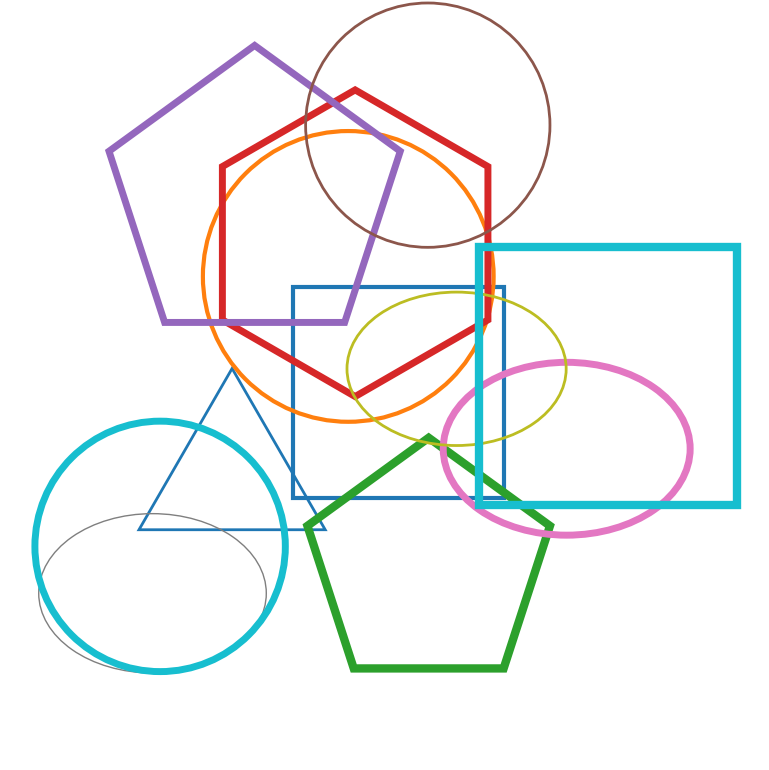[{"shape": "square", "thickness": 1.5, "radius": 0.68, "center": [0.518, 0.491]}, {"shape": "triangle", "thickness": 1, "radius": 0.7, "center": [0.301, 0.382]}, {"shape": "circle", "thickness": 1.5, "radius": 0.94, "center": [0.452, 0.641]}, {"shape": "pentagon", "thickness": 3, "radius": 0.83, "center": [0.557, 0.266]}, {"shape": "hexagon", "thickness": 2.5, "radius": 1.0, "center": [0.461, 0.684]}, {"shape": "pentagon", "thickness": 2.5, "radius": 0.99, "center": [0.331, 0.742]}, {"shape": "circle", "thickness": 1, "radius": 0.79, "center": [0.556, 0.837]}, {"shape": "oval", "thickness": 2.5, "radius": 0.8, "center": [0.736, 0.417]}, {"shape": "oval", "thickness": 0.5, "radius": 0.74, "center": [0.198, 0.229]}, {"shape": "oval", "thickness": 1, "radius": 0.71, "center": [0.593, 0.521]}, {"shape": "square", "thickness": 3, "radius": 0.84, "center": [0.789, 0.512]}, {"shape": "circle", "thickness": 2.5, "radius": 0.81, "center": [0.208, 0.29]}]